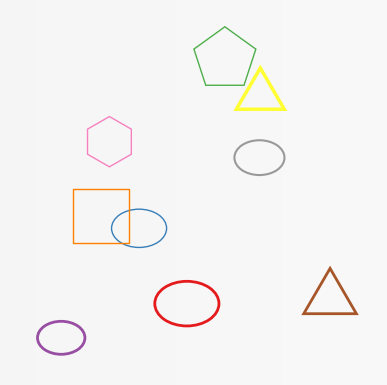[{"shape": "oval", "thickness": 2, "radius": 0.41, "center": [0.482, 0.211]}, {"shape": "oval", "thickness": 1, "radius": 0.36, "center": [0.359, 0.407]}, {"shape": "pentagon", "thickness": 1, "radius": 0.42, "center": [0.58, 0.846]}, {"shape": "oval", "thickness": 2, "radius": 0.31, "center": [0.158, 0.123]}, {"shape": "square", "thickness": 1, "radius": 0.36, "center": [0.261, 0.439]}, {"shape": "triangle", "thickness": 2.5, "radius": 0.36, "center": [0.672, 0.752]}, {"shape": "triangle", "thickness": 2, "radius": 0.39, "center": [0.852, 0.224]}, {"shape": "hexagon", "thickness": 1, "radius": 0.33, "center": [0.282, 0.632]}, {"shape": "oval", "thickness": 1.5, "radius": 0.32, "center": [0.67, 0.591]}]